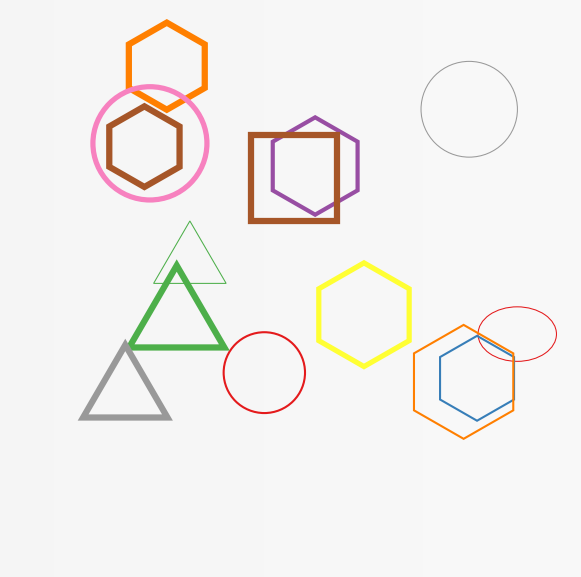[{"shape": "circle", "thickness": 1, "radius": 0.35, "center": [0.455, 0.354]}, {"shape": "oval", "thickness": 0.5, "radius": 0.34, "center": [0.89, 0.421]}, {"shape": "hexagon", "thickness": 1, "radius": 0.37, "center": [0.821, 0.344]}, {"shape": "triangle", "thickness": 0.5, "radius": 0.36, "center": [0.327, 0.544]}, {"shape": "triangle", "thickness": 3, "radius": 0.47, "center": [0.304, 0.445]}, {"shape": "hexagon", "thickness": 2, "radius": 0.42, "center": [0.542, 0.712]}, {"shape": "hexagon", "thickness": 3, "radius": 0.38, "center": [0.287, 0.885]}, {"shape": "hexagon", "thickness": 1, "radius": 0.49, "center": [0.798, 0.338]}, {"shape": "hexagon", "thickness": 2.5, "radius": 0.45, "center": [0.626, 0.454]}, {"shape": "hexagon", "thickness": 3, "radius": 0.35, "center": [0.248, 0.745]}, {"shape": "square", "thickness": 3, "radius": 0.37, "center": [0.505, 0.691]}, {"shape": "circle", "thickness": 2.5, "radius": 0.49, "center": [0.258, 0.751]}, {"shape": "circle", "thickness": 0.5, "radius": 0.41, "center": [0.807, 0.81]}, {"shape": "triangle", "thickness": 3, "radius": 0.42, "center": [0.216, 0.318]}]